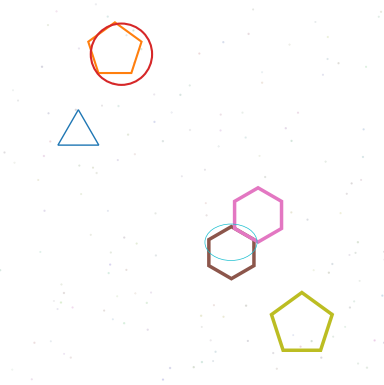[{"shape": "triangle", "thickness": 1, "radius": 0.31, "center": [0.204, 0.654]}, {"shape": "pentagon", "thickness": 1.5, "radius": 0.36, "center": [0.298, 0.869]}, {"shape": "circle", "thickness": 1.5, "radius": 0.4, "center": [0.315, 0.859]}, {"shape": "hexagon", "thickness": 2.5, "radius": 0.34, "center": [0.601, 0.344]}, {"shape": "hexagon", "thickness": 2.5, "radius": 0.35, "center": [0.67, 0.442]}, {"shape": "pentagon", "thickness": 2.5, "radius": 0.41, "center": [0.784, 0.157]}, {"shape": "oval", "thickness": 0.5, "radius": 0.34, "center": [0.6, 0.371]}]